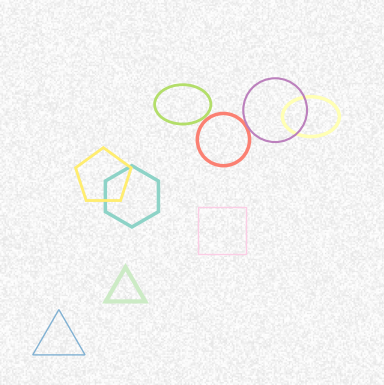[{"shape": "hexagon", "thickness": 2.5, "radius": 0.4, "center": [0.343, 0.49]}, {"shape": "oval", "thickness": 2.5, "radius": 0.37, "center": [0.808, 0.697]}, {"shape": "circle", "thickness": 2.5, "radius": 0.34, "center": [0.58, 0.637]}, {"shape": "triangle", "thickness": 1, "radius": 0.39, "center": [0.153, 0.117]}, {"shape": "oval", "thickness": 2, "radius": 0.37, "center": [0.475, 0.729]}, {"shape": "square", "thickness": 1, "radius": 0.31, "center": [0.576, 0.401]}, {"shape": "circle", "thickness": 1.5, "radius": 0.41, "center": [0.715, 0.714]}, {"shape": "triangle", "thickness": 3, "radius": 0.3, "center": [0.326, 0.247]}, {"shape": "pentagon", "thickness": 2, "radius": 0.38, "center": [0.269, 0.541]}]